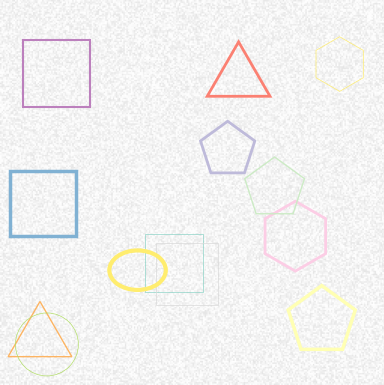[{"shape": "square", "thickness": 0.5, "radius": 0.38, "center": [0.452, 0.317]}, {"shape": "pentagon", "thickness": 2.5, "radius": 0.46, "center": [0.836, 0.167]}, {"shape": "pentagon", "thickness": 2, "radius": 0.37, "center": [0.591, 0.611]}, {"shape": "triangle", "thickness": 2, "radius": 0.47, "center": [0.62, 0.797]}, {"shape": "square", "thickness": 2.5, "radius": 0.43, "center": [0.112, 0.471]}, {"shape": "triangle", "thickness": 1, "radius": 0.48, "center": [0.104, 0.121]}, {"shape": "circle", "thickness": 0.5, "radius": 0.41, "center": [0.122, 0.105]}, {"shape": "hexagon", "thickness": 2, "radius": 0.45, "center": [0.767, 0.387]}, {"shape": "square", "thickness": 0.5, "radius": 0.4, "center": [0.486, 0.289]}, {"shape": "square", "thickness": 1.5, "radius": 0.43, "center": [0.147, 0.808]}, {"shape": "pentagon", "thickness": 1, "radius": 0.41, "center": [0.713, 0.511]}, {"shape": "hexagon", "thickness": 0.5, "radius": 0.35, "center": [0.882, 0.834]}, {"shape": "oval", "thickness": 3, "radius": 0.37, "center": [0.357, 0.298]}]